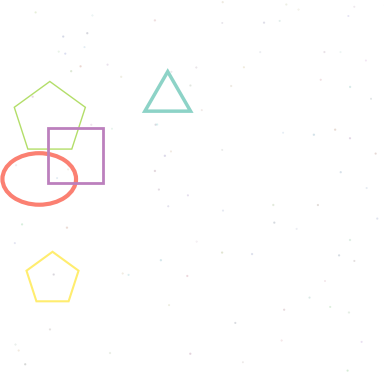[{"shape": "triangle", "thickness": 2.5, "radius": 0.34, "center": [0.436, 0.746]}, {"shape": "oval", "thickness": 3, "radius": 0.48, "center": [0.102, 0.535]}, {"shape": "pentagon", "thickness": 1, "radius": 0.49, "center": [0.129, 0.691]}, {"shape": "square", "thickness": 2, "radius": 0.36, "center": [0.197, 0.596]}, {"shape": "pentagon", "thickness": 1.5, "radius": 0.36, "center": [0.136, 0.275]}]